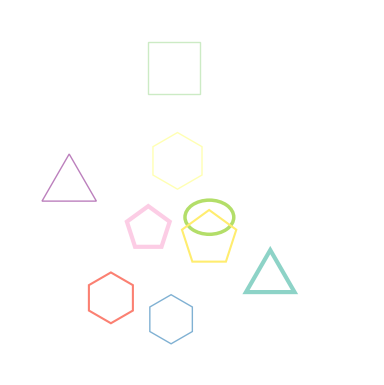[{"shape": "triangle", "thickness": 3, "radius": 0.36, "center": [0.702, 0.278]}, {"shape": "hexagon", "thickness": 1, "radius": 0.37, "center": [0.461, 0.582]}, {"shape": "hexagon", "thickness": 1.5, "radius": 0.33, "center": [0.288, 0.226]}, {"shape": "hexagon", "thickness": 1, "radius": 0.32, "center": [0.444, 0.171]}, {"shape": "oval", "thickness": 2.5, "radius": 0.32, "center": [0.544, 0.436]}, {"shape": "pentagon", "thickness": 3, "radius": 0.29, "center": [0.385, 0.406]}, {"shape": "triangle", "thickness": 1, "radius": 0.41, "center": [0.18, 0.518]}, {"shape": "square", "thickness": 1, "radius": 0.34, "center": [0.452, 0.823]}, {"shape": "pentagon", "thickness": 1.5, "radius": 0.37, "center": [0.543, 0.38]}]